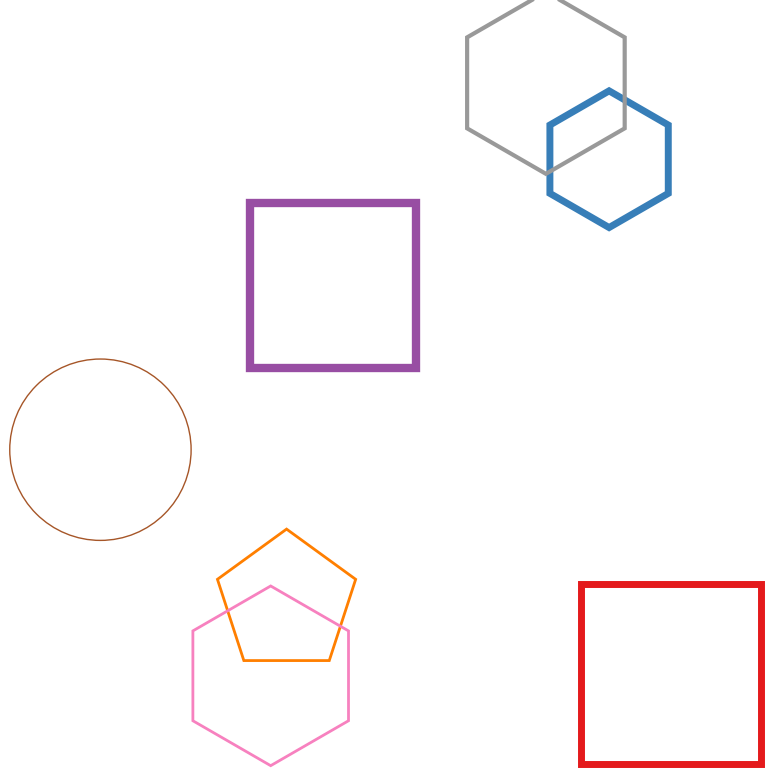[{"shape": "square", "thickness": 2.5, "radius": 0.58, "center": [0.872, 0.125]}, {"shape": "hexagon", "thickness": 2.5, "radius": 0.44, "center": [0.791, 0.793]}, {"shape": "square", "thickness": 3, "radius": 0.54, "center": [0.432, 0.629]}, {"shape": "pentagon", "thickness": 1, "radius": 0.47, "center": [0.372, 0.218]}, {"shape": "circle", "thickness": 0.5, "radius": 0.59, "center": [0.13, 0.416]}, {"shape": "hexagon", "thickness": 1, "radius": 0.58, "center": [0.352, 0.122]}, {"shape": "hexagon", "thickness": 1.5, "radius": 0.59, "center": [0.709, 0.892]}]